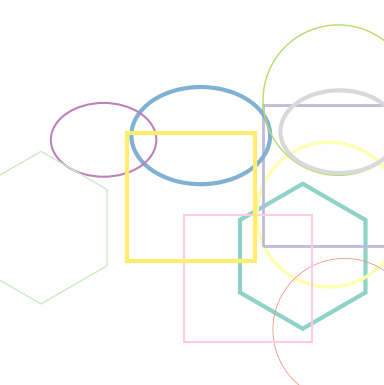[{"shape": "hexagon", "thickness": 3, "radius": 0.94, "center": [0.786, 0.334]}, {"shape": "circle", "thickness": 2.5, "radius": 0.94, "center": [0.855, 0.443]}, {"shape": "square", "thickness": 2, "radius": 0.91, "center": [0.864, 0.544]}, {"shape": "circle", "thickness": 0.5, "radius": 0.93, "center": [0.894, 0.143]}, {"shape": "oval", "thickness": 3, "radius": 0.9, "center": [0.521, 0.648]}, {"shape": "circle", "thickness": 1, "radius": 0.98, "center": [0.879, 0.74]}, {"shape": "square", "thickness": 1.5, "radius": 0.83, "center": [0.644, 0.277]}, {"shape": "oval", "thickness": 3, "radius": 0.77, "center": [0.882, 0.658]}, {"shape": "oval", "thickness": 1.5, "radius": 0.68, "center": [0.269, 0.637]}, {"shape": "hexagon", "thickness": 1, "radius": 0.99, "center": [0.106, 0.409]}, {"shape": "square", "thickness": 3, "radius": 0.83, "center": [0.496, 0.487]}]